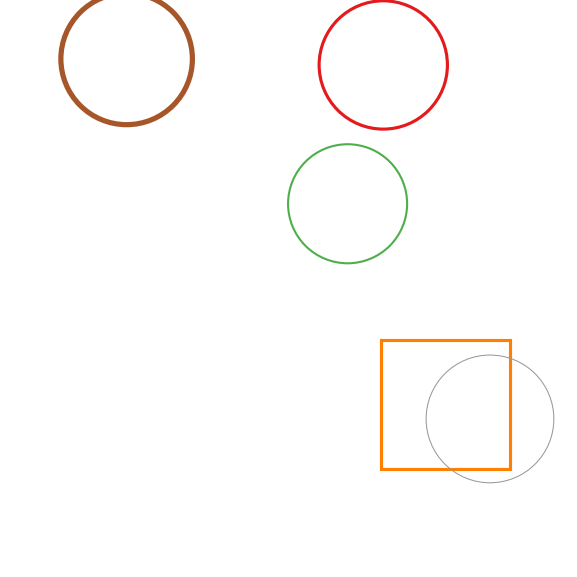[{"shape": "circle", "thickness": 1.5, "radius": 0.56, "center": [0.664, 0.887]}, {"shape": "circle", "thickness": 1, "radius": 0.52, "center": [0.602, 0.646]}, {"shape": "square", "thickness": 1.5, "radius": 0.56, "center": [0.771, 0.299]}, {"shape": "circle", "thickness": 2.5, "radius": 0.57, "center": [0.219, 0.897]}, {"shape": "circle", "thickness": 0.5, "radius": 0.55, "center": [0.848, 0.274]}]